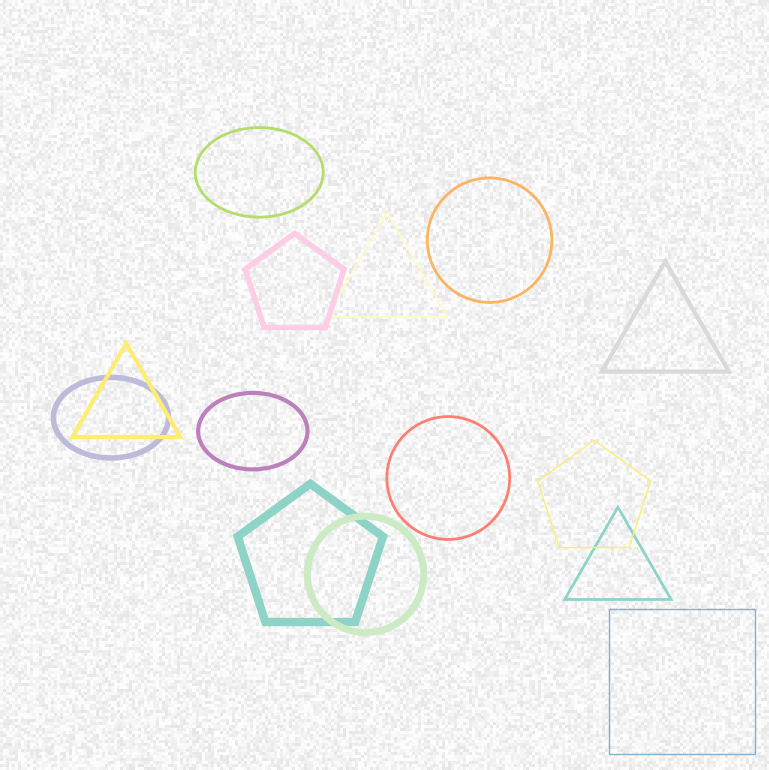[{"shape": "pentagon", "thickness": 3, "radius": 0.5, "center": [0.403, 0.272]}, {"shape": "triangle", "thickness": 1, "radius": 0.4, "center": [0.802, 0.261]}, {"shape": "triangle", "thickness": 0.5, "radius": 0.45, "center": [0.503, 0.634]}, {"shape": "oval", "thickness": 2, "radius": 0.37, "center": [0.144, 0.458]}, {"shape": "circle", "thickness": 1, "radius": 0.4, "center": [0.582, 0.379]}, {"shape": "square", "thickness": 0.5, "radius": 0.47, "center": [0.886, 0.115]}, {"shape": "circle", "thickness": 1, "radius": 0.4, "center": [0.636, 0.688]}, {"shape": "oval", "thickness": 1, "radius": 0.42, "center": [0.337, 0.776]}, {"shape": "pentagon", "thickness": 2, "radius": 0.34, "center": [0.383, 0.629]}, {"shape": "triangle", "thickness": 1.5, "radius": 0.48, "center": [0.864, 0.565]}, {"shape": "oval", "thickness": 1.5, "radius": 0.35, "center": [0.328, 0.44]}, {"shape": "circle", "thickness": 2.5, "radius": 0.38, "center": [0.475, 0.254]}, {"shape": "triangle", "thickness": 1.5, "radius": 0.4, "center": [0.164, 0.473]}, {"shape": "pentagon", "thickness": 0.5, "radius": 0.39, "center": [0.772, 0.351]}]